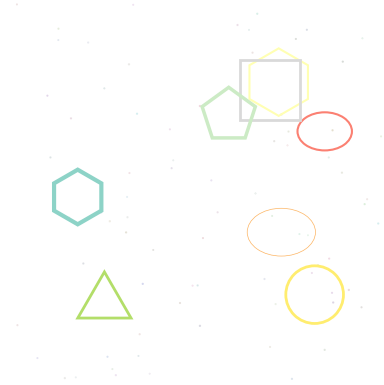[{"shape": "hexagon", "thickness": 3, "radius": 0.35, "center": [0.202, 0.488]}, {"shape": "hexagon", "thickness": 1.5, "radius": 0.44, "center": [0.724, 0.787]}, {"shape": "oval", "thickness": 1.5, "radius": 0.35, "center": [0.843, 0.659]}, {"shape": "oval", "thickness": 0.5, "radius": 0.44, "center": [0.731, 0.397]}, {"shape": "triangle", "thickness": 2, "radius": 0.4, "center": [0.271, 0.214]}, {"shape": "square", "thickness": 2, "radius": 0.39, "center": [0.7, 0.766]}, {"shape": "pentagon", "thickness": 2.5, "radius": 0.36, "center": [0.594, 0.701]}, {"shape": "circle", "thickness": 2, "radius": 0.37, "center": [0.817, 0.235]}]